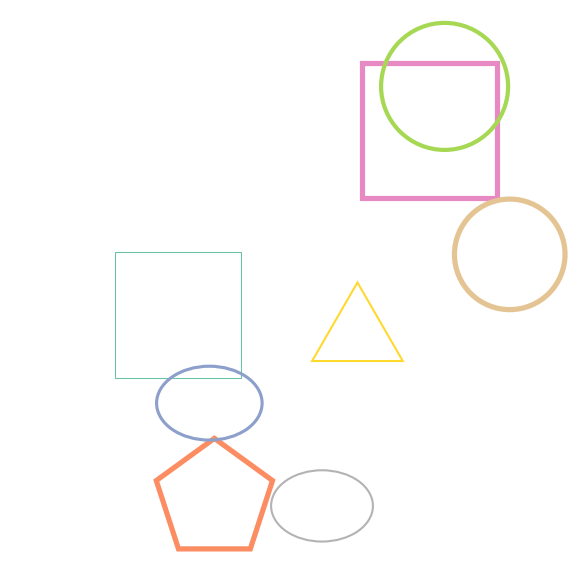[{"shape": "square", "thickness": 0.5, "radius": 0.54, "center": [0.309, 0.453]}, {"shape": "pentagon", "thickness": 2.5, "radius": 0.53, "center": [0.371, 0.134]}, {"shape": "oval", "thickness": 1.5, "radius": 0.46, "center": [0.363, 0.301]}, {"shape": "square", "thickness": 2.5, "radius": 0.58, "center": [0.744, 0.773]}, {"shape": "circle", "thickness": 2, "radius": 0.55, "center": [0.77, 0.85]}, {"shape": "triangle", "thickness": 1, "radius": 0.45, "center": [0.619, 0.419]}, {"shape": "circle", "thickness": 2.5, "radius": 0.48, "center": [0.883, 0.559]}, {"shape": "oval", "thickness": 1, "radius": 0.44, "center": [0.558, 0.123]}]